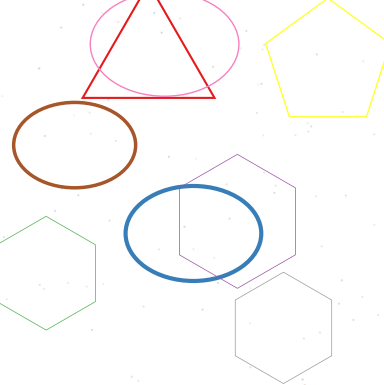[{"shape": "triangle", "thickness": 1.5, "radius": 0.99, "center": [0.386, 0.845]}, {"shape": "oval", "thickness": 3, "radius": 0.88, "center": [0.502, 0.394]}, {"shape": "hexagon", "thickness": 0.5, "radius": 0.74, "center": [0.12, 0.29]}, {"shape": "hexagon", "thickness": 0.5, "radius": 0.87, "center": [0.617, 0.425]}, {"shape": "pentagon", "thickness": 1, "radius": 0.85, "center": [0.852, 0.834]}, {"shape": "oval", "thickness": 2.5, "radius": 0.79, "center": [0.194, 0.623]}, {"shape": "oval", "thickness": 1, "radius": 0.97, "center": [0.427, 0.885]}, {"shape": "hexagon", "thickness": 0.5, "radius": 0.72, "center": [0.736, 0.148]}]